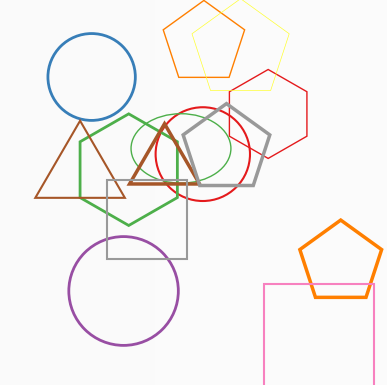[{"shape": "circle", "thickness": 1.5, "radius": 0.61, "center": [0.523, 0.6]}, {"shape": "hexagon", "thickness": 1, "radius": 0.58, "center": [0.692, 0.704]}, {"shape": "circle", "thickness": 2, "radius": 0.56, "center": [0.236, 0.8]}, {"shape": "oval", "thickness": 1, "radius": 0.64, "center": [0.467, 0.614]}, {"shape": "hexagon", "thickness": 2, "radius": 0.72, "center": [0.332, 0.559]}, {"shape": "circle", "thickness": 2, "radius": 0.71, "center": [0.319, 0.244]}, {"shape": "pentagon", "thickness": 2.5, "radius": 0.55, "center": [0.879, 0.317]}, {"shape": "pentagon", "thickness": 1, "radius": 0.55, "center": [0.526, 0.888]}, {"shape": "pentagon", "thickness": 0.5, "radius": 0.66, "center": [0.621, 0.872]}, {"shape": "triangle", "thickness": 1.5, "radius": 0.67, "center": [0.207, 0.553]}, {"shape": "triangle", "thickness": 2.5, "radius": 0.52, "center": [0.425, 0.574]}, {"shape": "square", "thickness": 1.5, "radius": 0.71, "center": [0.823, 0.119]}, {"shape": "pentagon", "thickness": 2.5, "radius": 0.59, "center": [0.584, 0.613]}, {"shape": "square", "thickness": 1.5, "radius": 0.52, "center": [0.38, 0.429]}]